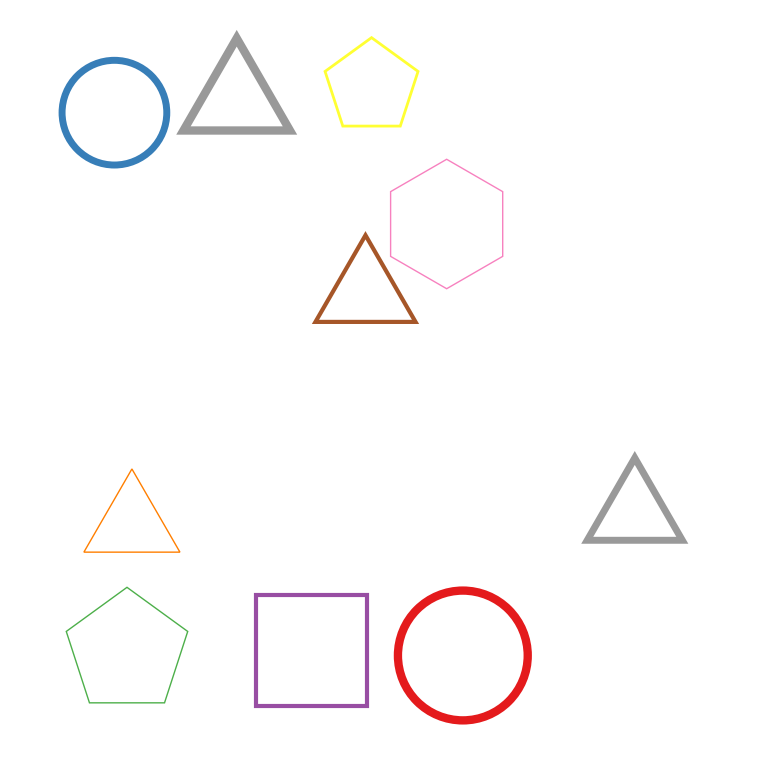[{"shape": "circle", "thickness": 3, "radius": 0.42, "center": [0.601, 0.149]}, {"shape": "circle", "thickness": 2.5, "radius": 0.34, "center": [0.149, 0.854]}, {"shape": "pentagon", "thickness": 0.5, "radius": 0.41, "center": [0.165, 0.154]}, {"shape": "square", "thickness": 1.5, "radius": 0.36, "center": [0.404, 0.155]}, {"shape": "triangle", "thickness": 0.5, "radius": 0.36, "center": [0.171, 0.319]}, {"shape": "pentagon", "thickness": 1, "radius": 0.32, "center": [0.483, 0.888]}, {"shape": "triangle", "thickness": 1.5, "radius": 0.38, "center": [0.475, 0.619]}, {"shape": "hexagon", "thickness": 0.5, "radius": 0.42, "center": [0.58, 0.709]}, {"shape": "triangle", "thickness": 2.5, "radius": 0.36, "center": [0.824, 0.334]}, {"shape": "triangle", "thickness": 3, "radius": 0.4, "center": [0.307, 0.87]}]